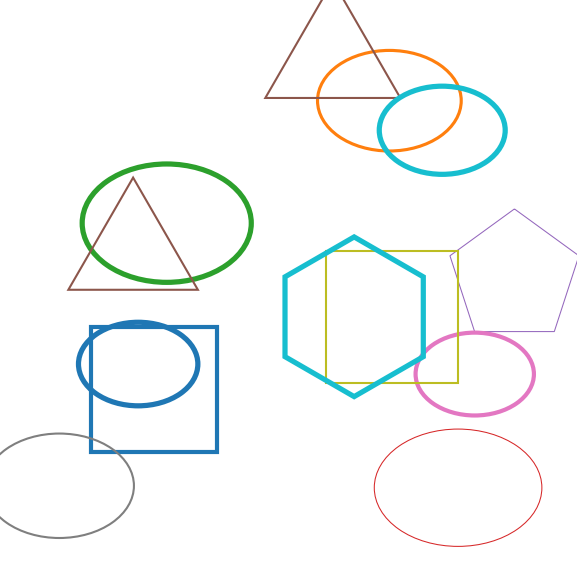[{"shape": "square", "thickness": 2, "radius": 0.54, "center": [0.267, 0.325]}, {"shape": "oval", "thickness": 2.5, "radius": 0.52, "center": [0.239, 0.369]}, {"shape": "oval", "thickness": 1.5, "radius": 0.62, "center": [0.674, 0.825]}, {"shape": "oval", "thickness": 2.5, "radius": 0.73, "center": [0.289, 0.613]}, {"shape": "oval", "thickness": 0.5, "radius": 0.73, "center": [0.793, 0.155]}, {"shape": "pentagon", "thickness": 0.5, "radius": 0.59, "center": [0.891, 0.52]}, {"shape": "triangle", "thickness": 1, "radius": 0.65, "center": [0.23, 0.562]}, {"shape": "triangle", "thickness": 1, "radius": 0.67, "center": [0.576, 0.897]}, {"shape": "oval", "thickness": 2, "radius": 0.51, "center": [0.822, 0.351]}, {"shape": "oval", "thickness": 1, "radius": 0.65, "center": [0.103, 0.158]}, {"shape": "square", "thickness": 1, "radius": 0.57, "center": [0.679, 0.451]}, {"shape": "hexagon", "thickness": 2.5, "radius": 0.69, "center": [0.613, 0.451]}, {"shape": "oval", "thickness": 2.5, "radius": 0.55, "center": [0.766, 0.774]}]